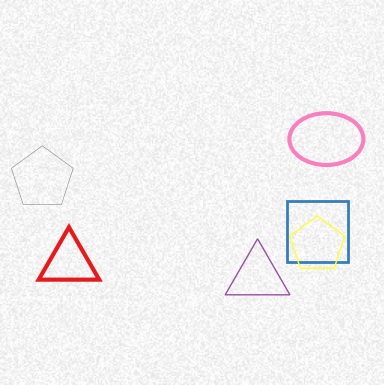[{"shape": "triangle", "thickness": 3, "radius": 0.45, "center": [0.179, 0.319]}, {"shape": "square", "thickness": 2, "radius": 0.39, "center": [0.824, 0.399]}, {"shape": "triangle", "thickness": 1, "radius": 0.49, "center": [0.669, 0.283]}, {"shape": "pentagon", "thickness": 1, "radius": 0.37, "center": [0.824, 0.364]}, {"shape": "oval", "thickness": 3, "radius": 0.48, "center": [0.848, 0.639]}, {"shape": "pentagon", "thickness": 0.5, "radius": 0.42, "center": [0.11, 0.537]}]